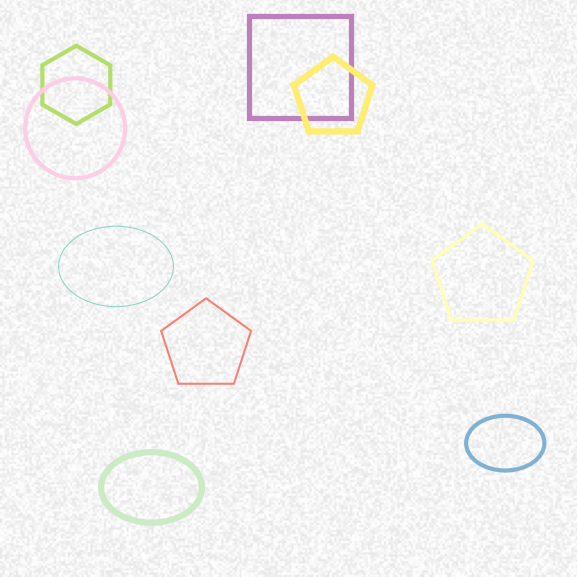[{"shape": "oval", "thickness": 0.5, "radius": 0.5, "center": [0.201, 0.538]}, {"shape": "pentagon", "thickness": 1.5, "radius": 0.46, "center": [0.836, 0.519]}, {"shape": "pentagon", "thickness": 1, "radius": 0.41, "center": [0.357, 0.401]}, {"shape": "oval", "thickness": 2, "radius": 0.34, "center": [0.875, 0.232]}, {"shape": "hexagon", "thickness": 2, "radius": 0.34, "center": [0.132, 0.852]}, {"shape": "circle", "thickness": 2, "radius": 0.43, "center": [0.13, 0.777]}, {"shape": "square", "thickness": 2.5, "radius": 0.44, "center": [0.519, 0.883]}, {"shape": "oval", "thickness": 3, "radius": 0.44, "center": [0.262, 0.155]}, {"shape": "pentagon", "thickness": 3, "radius": 0.36, "center": [0.577, 0.83]}]